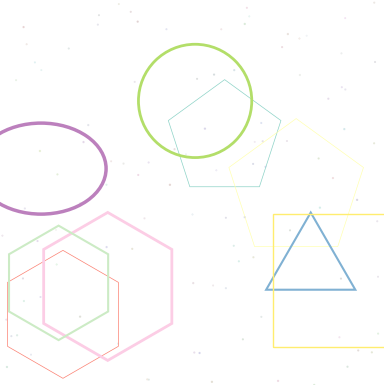[{"shape": "pentagon", "thickness": 0.5, "radius": 0.77, "center": [0.583, 0.639]}, {"shape": "pentagon", "thickness": 0.5, "radius": 0.92, "center": [0.769, 0.508]}, {"shape": "hexagon", "thickness": 0.5, "radius": 0.83, "center": [0.164, 0.184]}, {"shape": "triangle", "thickness": 1.5, "radius": 0.67, "center": [0.807, 0.314]}, {"shape": "circle", "thickness": 2, "radius": 0.74, "center": [0.507, 0.738]}, {"shape": "hexagon", "thickness": 2, "radius": 0.96, "center": [0.28, 0.256]}, {"shape": "oval", "thickness": 2.5, "radius": 0.84, "center": [0.107, 0.562]}, {"shape": "hexagon", "thickness": 1.5, "radius": 0.74, "center": [0.152, 0.265]}, {"shape": "square", "thickness": 1, "radius": 0.86, "center": [0.88, 0.272]}]